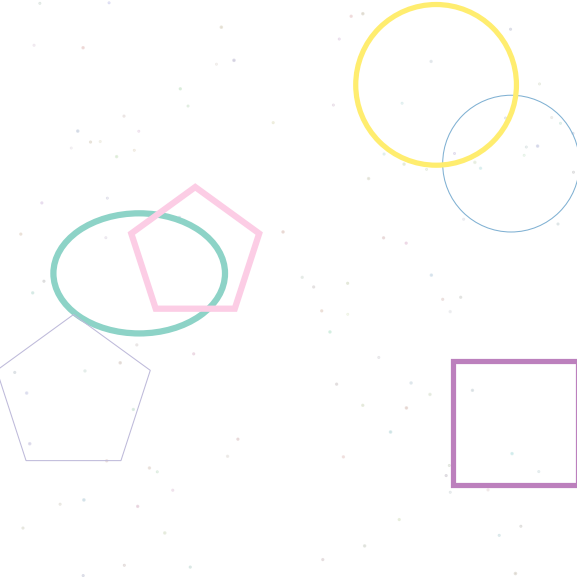[{"shape": "oval", "thickness": 3, "radius": 0.74, "center": [0.241, 0.526]}, {"shape": "pentagon", "thickness": 0.5, "radius": 0.7, "center": [0.127, 0.315]}, {"shape": "circle", "thickness": 0.5, "radius": 0.59, "center": [0.885, 0.716]}, {"shape": "pentagon", "thickness": 3, "radius": 0.58, "center": [0.338, 0.559]}, {"shape": "square", "thickness": 2.5, "radius": 0.54, "center": [0.892, 0.267]}, {"shape": "circle", "thickness": 2.5, "radius": 0.7, "center": [0.755, 0.852]}]